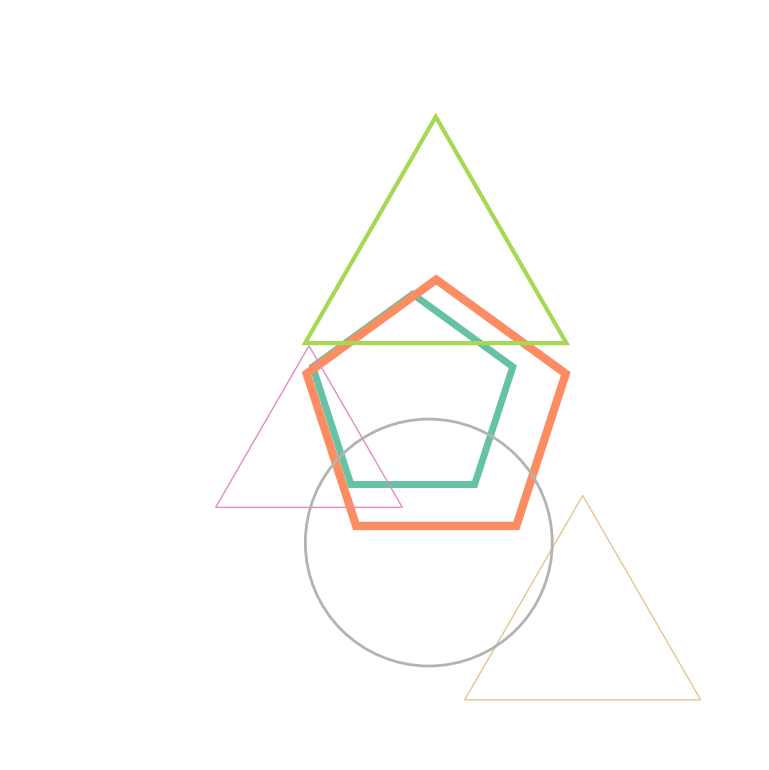[{"shape": "pentagon", "thickness": 2.5, "radius": 0.68, "center": [0.536, 0.481]}, {"shape": "pentagon", "thickness": 3, "radius": 0.88, "center": [0.567, 0.46]}, {"shape": "triangle", "thickness": 0.5, "radius": 0.7, "center": [0.401, 0.411]}, {"shape": "triangle", "thickness": 1.5, "radius": 0.98, "center": [0.566, 0.652]}, {"shape": "triangle", "thickness": 0.5, "radius": 0.88, "center": [0.757, 0.18]}, {"shape": "circle", "thickness": 1, "radius": 0.8, "center": [0.557, 0.295]}]